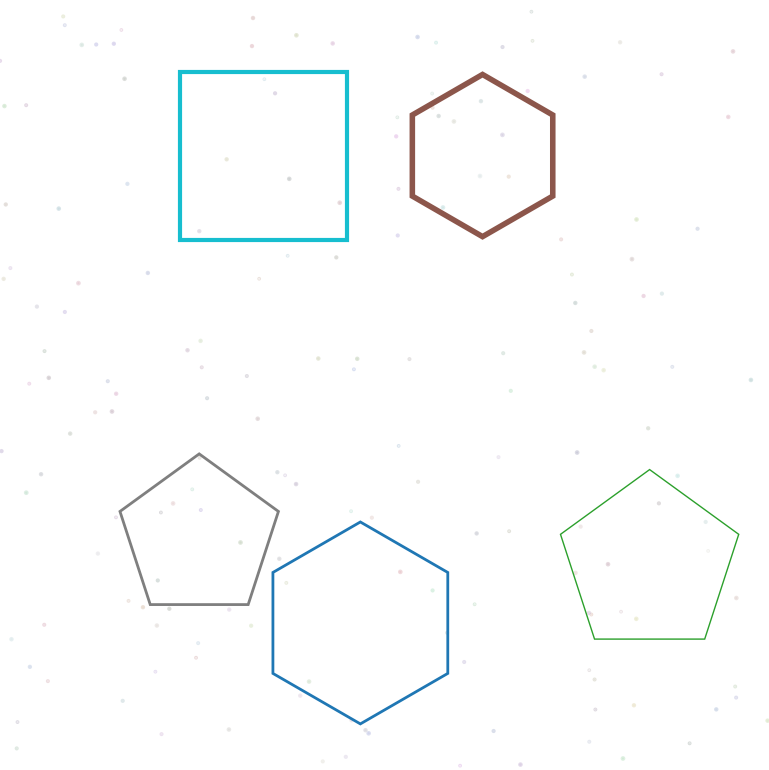[{"shape": "hexagon", "thickness": 1, "radius": 0.66, "center": [0.468, 0.191]}, {"shape": "pentagon", "thickness": 0.5, "radius": 0.61, "center": [0.844, 0.268]}, {"shape": "hexagon", "thickness": 2, "radius": 0.53, "center": [0.627, 0.798]}, {"shape": "pentagon", "thickness": 1, "radius": 0.54, "center": [0.259, 0.302]}, {"shape": "square", "thickness": 1.5, "radius": 0.54, "center": [0.342, 0.797]}]